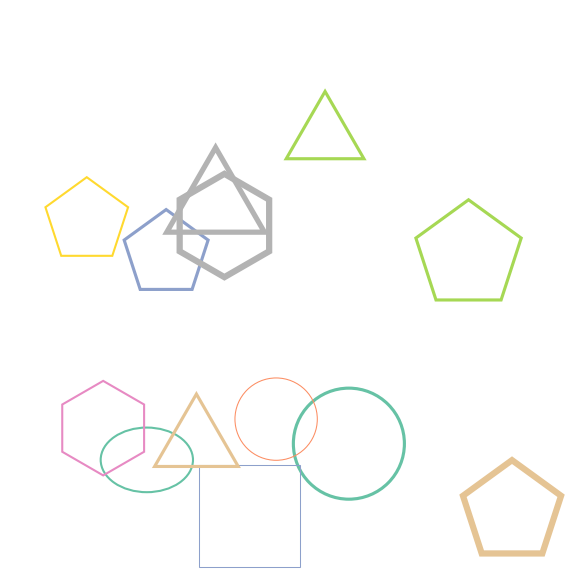[{"shape": "circle", "thickness": 1.5, "radius": 0.48, "center": [0.604, 0.231]}, {"shape": "oval", "thickness": 1, "radius": 0.4, "center": [0.254, 0.203]}, {"shape": "circle", "thickness": 0.5, "radius": 0.36, "center": [0.478, 0.273]}, {"shape": "square", "thickness": 0.5, "radius": 0.44, "center": [0.432, 0.106]}, {"shape": "pentagon", "thickness": 1.5, "radius": 0.38, "center": [0.288, 0.56]}, {"shape": "hexagon", "thickness": 1, "radius": 0.41, "center": [0.179, 0.258]}, {"shape": "triangle", "thickness": 1.5, "radius": 0.39, "center": [0.563, 0.763]}, {"shape": "pentagon", "thickness": 1.5, "radius": 0.48, "center": [0.811, 0.557]}, {"shape": "pentagon", "thickness": 1, "radius": 0.38, "center": [0.15, 0.617]}, {"shape": "triangle", "thickness": 1.5, "radius": 0.42, "center": [0.34, 0.233]}, {"shape": "pentagon", "thickness": 3, "radius": 0.45, "center": [0.887, 0.113]}, {"shape": "hexagon", "thickness": 3, "radius": 0.45, "center": [0.389, 0.609]}, {"shape": "triangle", "thickness": 2.5, "radius": 0.49, "center": [0.373, 0.646]}]